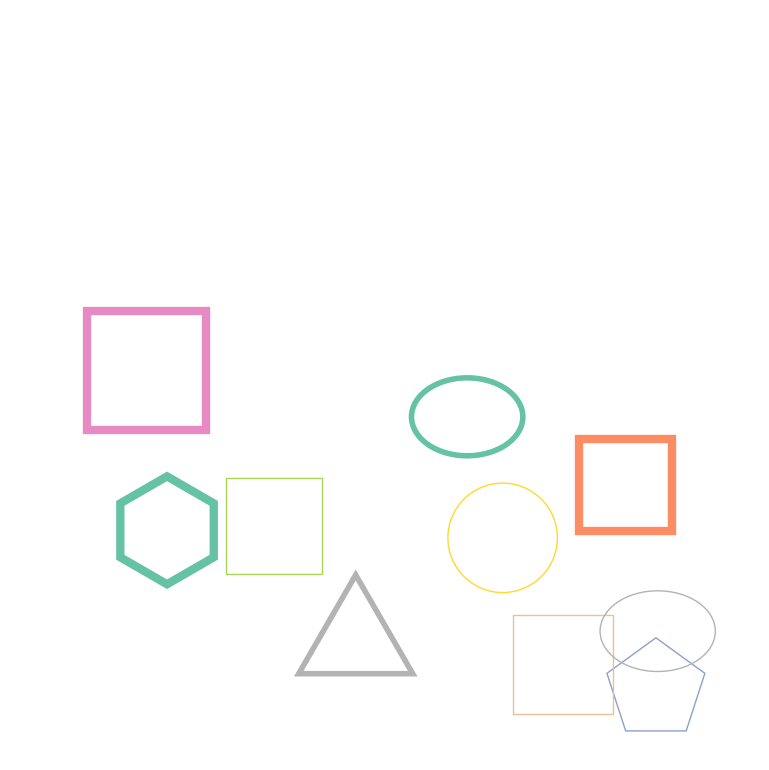[{"shape": "hexagon", "thickness": 3, "radius": 0.35, "center": [0.217, 0.311]}, {"shape": "oval", "thickness": 2, "radius": 0.36, "center": [0.607, 0.459]}, {"shape": "square", "thickness": 3, "radius": 0.3, "center": [0.812, 0.37]}, {"shape": "pentagon", "thickness": 0.5, "radius": 0.33, "center": [0.852, 0.105]}, {"shape": "square", "thickness": 3, "radius": 0.38, "center": [0.19, 0.519]}, {"shape": "square", "thickness": 0.5, "radius": 0.31, "center": [0.356, 0.317]}, {"shape": "circle", "thickness": 0.5, "radius": 0.36, "center": [0.653, 0.302]}, {"shape": "square", "thickness": 0.5, "radius": 0.32, "center": [0.731, 0.137]}, {"shape": "oval", "thickness": 0.5, "radius": 0.37, "center": [0.854, 0.18]}, {"shape": "triangle", "thickness": 2, "radius": 0.43, "center": [0.462, 0.168]}]